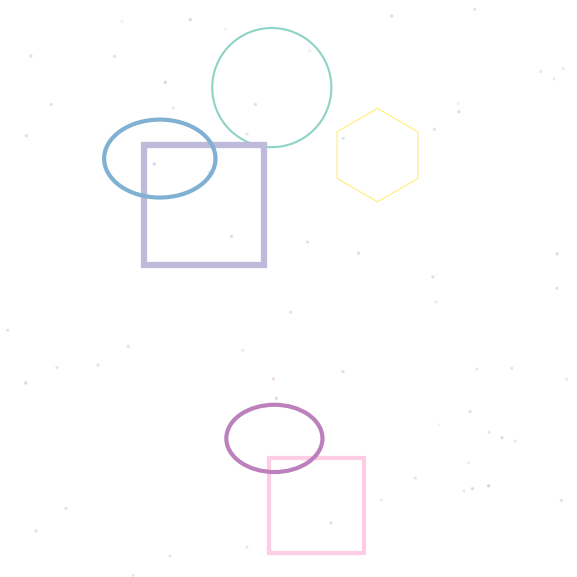[{"shape": "circle", "thickness": 1, "radius": 0.52, "center": [0.471, 0.847]}, {"shape": "square", "thickness": 3, "radius": 0.52, "center": [0.353, 0.645]}, {"shape": "oval", "thickness": 2, "radius": 0.48, "center": [0.277, 0.725]}, {"shape": "square", "thickness": 2, "radius": 0.41, "center": [0.548, 0.124]}, {"shape": "oval", "thickness": 2, "radius": 0.42, "center": [0.475, 0.24]}, {"shape": "hexagon", "thickness": 0.5, "radius": 0.4, "center": [0.654, 0.73]}]